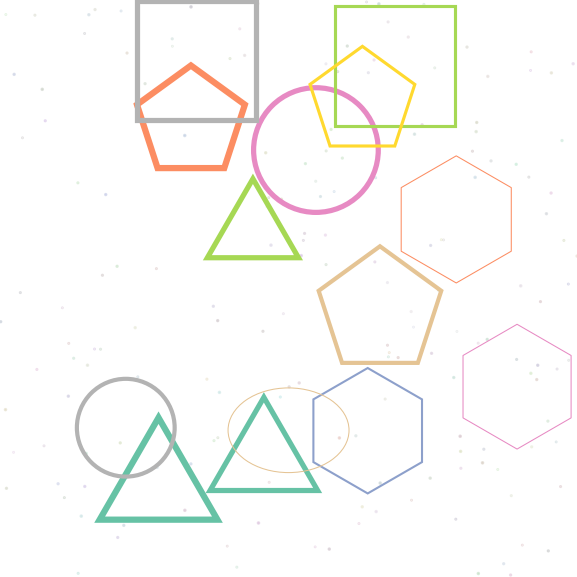[{"shape": "triangle", "thickness": 2.5, "radius": 0.54, "center": [0.457, 0.204]}, {"shape": "triangle", "thickness": 3, "radius": 0.59, "center": [0.275, 0.158]}, {"shape": "pentagon", "thickness": 3, "radius": 0.49, "center": [0.331, 0.788]}, {"shape": "hexagon", "thickness": 0.5, "radius": 0.55, "center": [0.79, 0.619]}, {"shape": "hexagon", "thickness": 1, "radius": 0.54, "center": [0.637, 0.253]}, {"shape": "circle", "thickness": 2.5, "radius": 0.54, "center": [0.547, 0.739]}, {"shape": "hexagon", "thickness": 0.5, "radius": 0.54, "center": [0.895, 0.33]}, {"shape": "square", "thickness": 1.5, "radius": 0.52, "center": [0.684, 0.885]}, {"shape": "triangle", "thickness": 2.5, "radius": 0.46, "center": [0.438, 0.598]}, {"shape": "pentagon", "thickness": 1.5, "radius": 0.48, "center": [0.628, 0.823]}, {"shape": "oval", "thickness": 0.5, "radius": 0.52, "center": [0.5, 0.254]}, {"shape": "pentagon", "thickness": 2, "radius": 0.56, "center": [0.658, 0.461]}, {"shape": "circle", "thickness": 2, "radius": 0.42, "center": [0.218, 0.259]}, {"shape": "square", "thickness": 2.5, "radius": 0.51, "center": [0.341, 0.894]}]